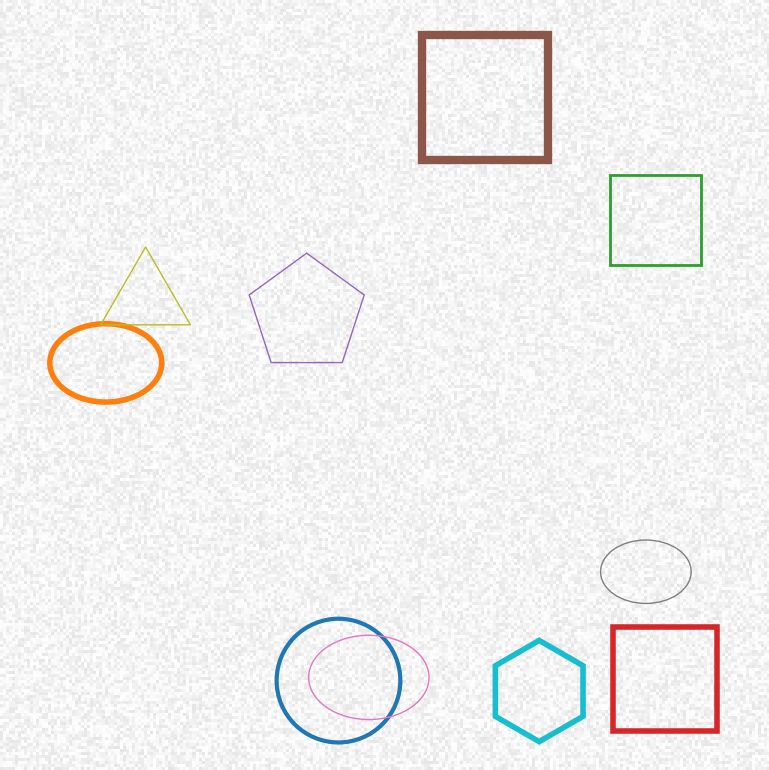[{"shape": "circle", "thickness": 1.5, "radius": 0.4, "center": [0.44, 0.116]}, {"shape": "oval", "thickness": 2, "radius": 0.36, "center": [0.137, 0.529]}, {"shape": "square", "thickness": 1, "radius": 0.29, "center": [0.851, 0.714]}, {"shape": "square", "thickness": 2, "radius": 0.34, "center": [0.864, 0.119]}, {"shape": "pentagon", "thickness": 0.5, "radius": 0.39, "center": [0.398, 0.593]}, {"shape": "square", "thickness": 3, "radius": 0.41, "center": [0.63, 0.873]}, {"shape": "oval", "thickness": 0.5, "radius": 0.39, "center": [0.479, 0.12]}, {"shape": "oval", "thickness": 0.5, "radius": 0.29, "center": [0.839, 0.257]}, {"shape": "triangle", "thickness": 0.5, "radius": 0.34, "center": [0.189, 0.612]}, {"shape": "hexagon", "thickness": 2, "radius": 0.33, "center": [0.7, 0.103]}]